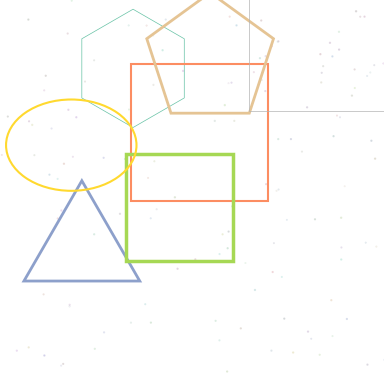[{"shape": "hexagon", "thickness": 0.5, "radius": 0.77, "center": [0.346, 0.822]}, {"shape": "square", "thickness": 1.5, "radius": 0.89, "center": [0.518, 0.656]}, {"shape": "triangle", "thickness": 2, "radius": 0.87, "center": [0.213, 0.357]}, {"shape": "square", "thickness": 2.5, "radius": 0.69, "center": [0.467, 0.462]}, {"shape": "oval", "thickness": 1.5, "radius": 0.85, "center": [0.185, 0.623]}, {"shape": "pentagon", "thickness": 2, "radius": 0.87, "center": [0.546, 0.846]}, {"shape": "square", "thickness": 0.5, "radius": 0.88, "center": [0.824, 0.887]}]